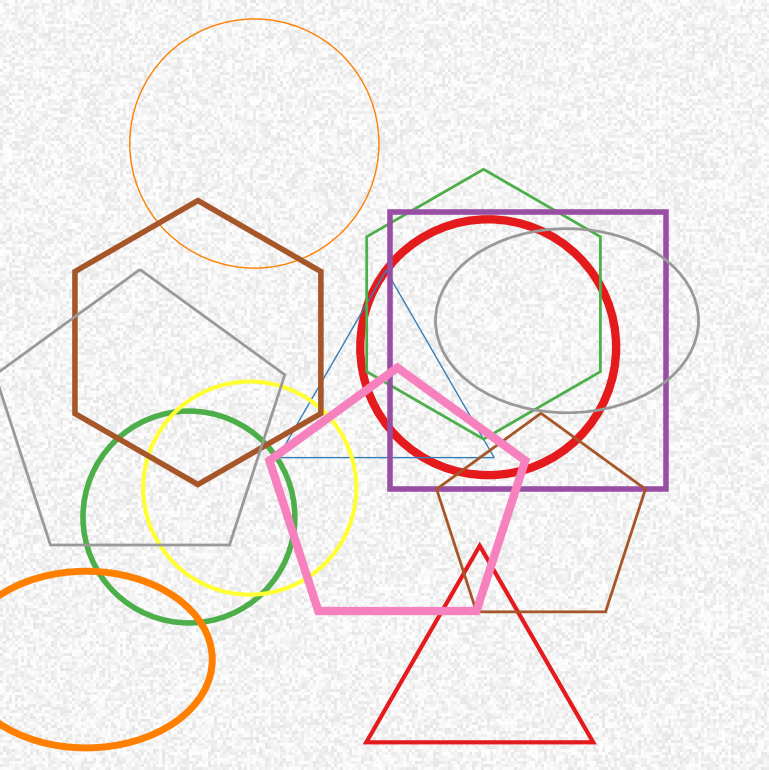[{"shape": "triangle", "thickness": 1.5, "radius": 0.85, "center": [0.623, 0.121]}, {"shape": "circle", "thickness": 3, "radius": 0.83, "center": [0.634, 0.549]}, {"shape": "triangle", "thickness": 0.5, "radius": 0.81, "center": [0.501, 0.487]}, {"shape": "hexagon", "thickness": 1, "radius": 0.88, "center": [0.628, 0.605]}, {"shape": "circle", "thickness": 2, "radius": 0.69, "center": [0.245, 0.329]}, {"shape": "square", "thickness": 2, "radius": 0.9, "center": [0.686, 0.545]}, {"shape": "oval", "thickness": 2.5, "radius": 0.82, "center": [0.112, 0.143]}, {"shape": "circle", "thickness": 0.5, "radius": 0.81, "center": [0.33, 0.814]}, {"shape": "circle", "thickness": 1.5, "radius": 0.69, "center": [0.324, 0.366]}, {"shape": "hexagon", "thickness": 2, "radius": 0.92, "center": [0.257, 0.555]}, {"shape": "pentagon", "thickness": 1, "radius": 0.71, "center": [0.703, 0.321]}, {"shape": "pentagon", "thickness": 3, "radius": 0.87, "center": [0.516, 0.348]}, {"shape": "pentagon", "thickness": 1, "radius": 0.99, "center": [0.182, 0.452]}, {"shape": "oval", "thickness": 1, "radius": 0.85, "center": [0.736, 0.583]}]